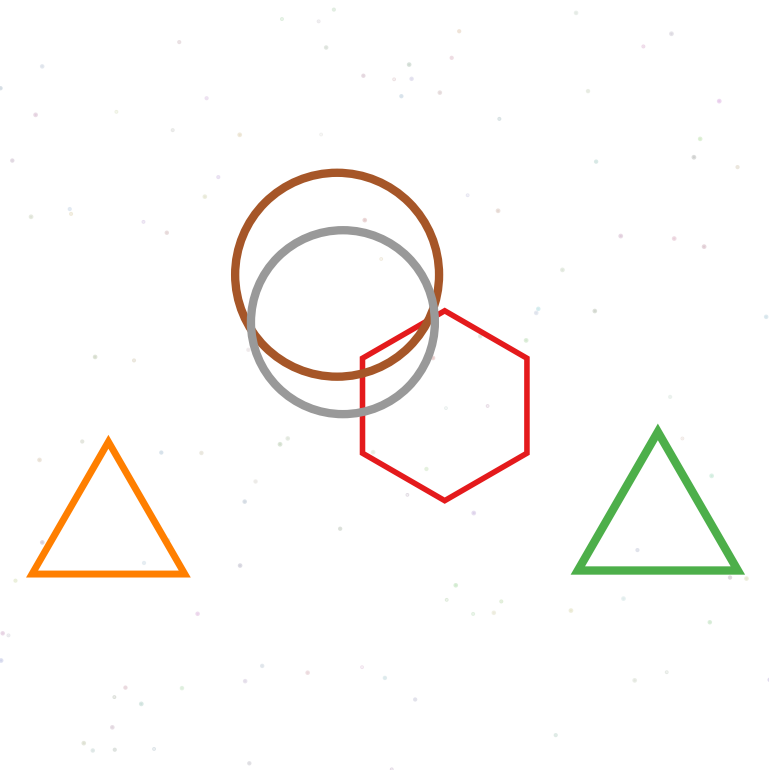[{"shape": "hexagon", "thickness": 2, "radius": 0.62, "center": [0.578, 0.473]}, {"shape": "triangle", "thickness": 3, "radius": 0.6, "center": [0.854, 0.319]}, {"shape": "triangle", "thickness": 2.5, "radius": 0.57, "center": [0.141, 0.312]}, {"shape": "circle", "thickness": 3, "radius": 0.66, "center": [0.438, 0.643]}, {"shape": "circle", "thickness": 3, "radius": 0.6, "center": [0.445, 0.582]}]